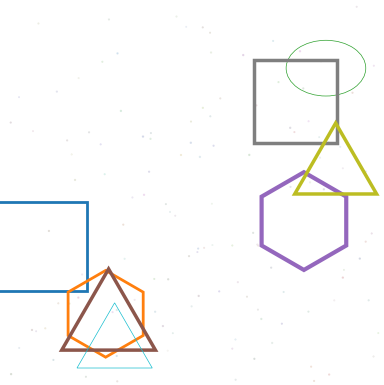[{"shape": "square", "thickness": 2, "radius": 0.58, "center": [0.111, 0.359]}, {"shape": "hexagon", "thickness": 2, "radius": 0.56, "center": [0.274, 0.185]}, {"shape": "oval", "thickness": 0.5, "radius": 0.52, "center": [0.847, 0.823]}, {"shape": "hexagon", "thickness": 3, "radius": 0.63, "center": [0.789, 0.426]}, {"shape": "triangle", "thickness": 2.5, "radius": 0.7, "center": [0.282, 0.161]}, {"shape": "square", "thickness": 2.5, "radius": 0.54, "center": [0.767, 0.736]}, {"shape": "triangle", "thickness": 2.5, "radius": 0.61, "center": [0.872, 0.558]}, {"shape": "triangle", "thickness": 0.5, "radius": 0.56, "center": [0.298, 0.101]}]